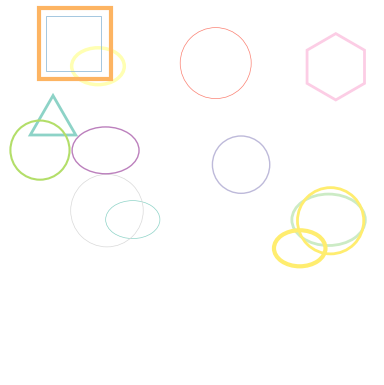[{"shape": "triangle", "thickness": 2, "radius": 0.34, "center": [0.138, 0.683]}, {"shape": "oval", "thickness": 0.5, "radius": 0.35, "center": [0.345, 0.43]}, {"shape": "oval", "thickness": 2.5, "radius": 0.34, "center": [0.254, 0.828]}, {"shape": "circle", "thickness": 1, "radius": 0.37, "center": [0.626, 0.572]}, {"shape": "circle", "thickness": 0.5, "radius": 0.46, "center": [0.56, 0.836]}, {"shape": "square", "thickness": 0.5, "radius": 0.35, "center": [0.191, 0.887]}, {"shape": "square", "thickness": 3, "radius": 0.47, "center": [0.194, 0.887]}, {"shape": "circle", "thickness": 1.5, "radius": 0.38, "center": [0.104, 0.61]}, {"shape": "hexagon", "thickness": 2, "radius": 0.43, "center": [0.872, 0.827]}, {"shape": "circle", "thickness": 0.5, "radius": 0.47, "center": [0.278, 0.453]}, {"shape": "oval", "thickness": 1, "radius": 0.43, "center": [0.274, 0.609]}, {"shape": "oval", "thickness": 2, "radius": 0.48, "center": [0.853, 0.429]}, {"shape": "oval", "thickness": 3, "radius": 0.33, "center": [0.778, 0.355]}, {"shape": "circle", "thickness": 2, "radius": 0.43, "center": [0.859, 0.427]}]